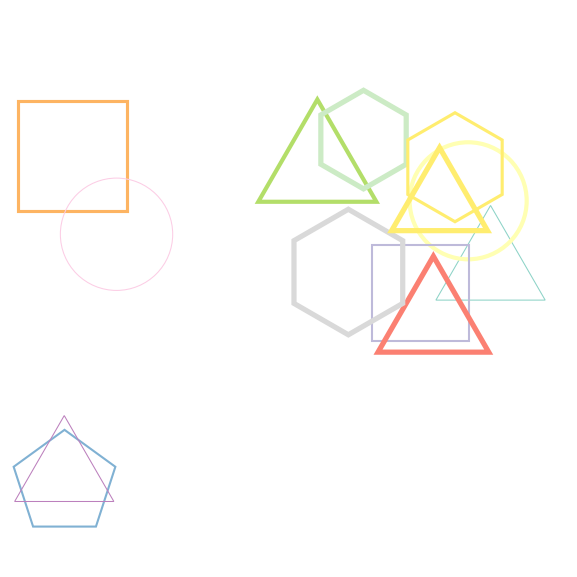[{"shape": "triangle", "thickness": 0.5, "radius": 0.55, "center": [0.849, 0.534]}, {"shape": "circle", "thickness": 2, "radius": 0.51, "center": [0.811, 0.651]}, {"shape": "square", "thickness": 1, "radius": 0.42, "center": [0.728, 0.492]}, {"shape": "triangle", "thickness": 2.5, "radius": 0.55, "center": [0.75, 0.445]}, {"shape": "pentagon", "thickness": 1, "radius": 0.46, "center": [0.112, 0.162]}, {"shape": "square", "thickness": 1.5, "radius": 0.47, "center": [0.126, 0.729]}, {"shape": "triangle", "thickness": 2, "radius": 0.59, "center": [0.55, 0.709]}, {"shape": "circle", "thickness": 0.5, "radius": 0.49, "center": [0.202, 0.593]}, {"shape": "hexagon", "thickness": 2.5, "radius": 0.54, "center": [0.603, 0.528]}, {"shape": "triangle", "thickness": 0.5, "radius": 0.5, "center": [0.111, 0.18]}, {"shape": "hexagon", "thickness": 2.5, "radius": 0.43, "center": [0.629, 0.757]}, {"shape": "hexagon", "thickness": 1.5, "radius": 0.47, "center": [0.788, 0.71]}, {"shape": "triangle", "thickness": 2.5, "radius": 0.48, "center": [0.761, 0.648]}]